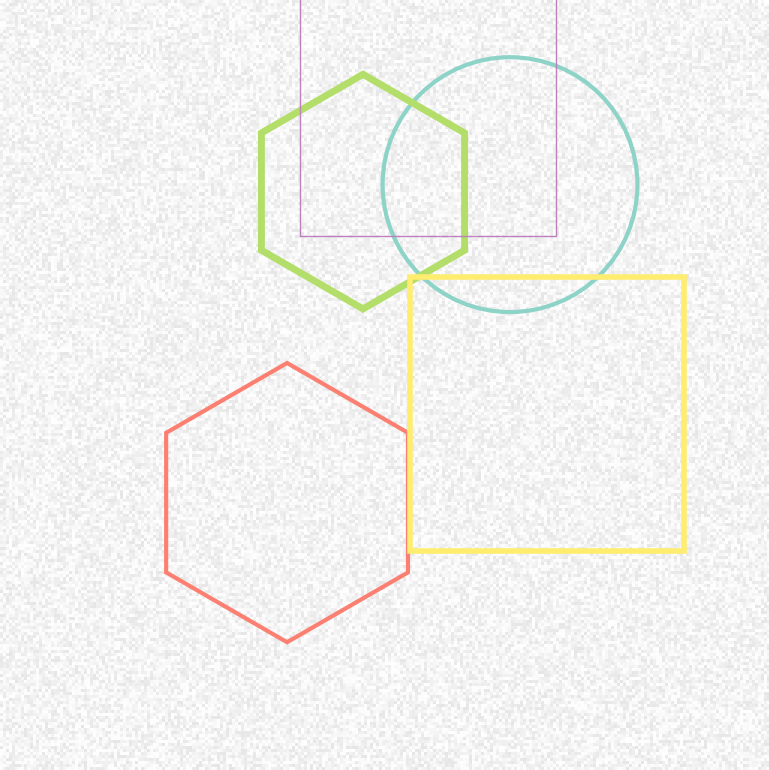[{"shape": "circle", "thickness": 1.5, "radius": 0.83, "center": [0.662, 0.76]}, {"shape": "hexagon", "thickness": 1.5, "radius": 0.91, "center": [0.373, 0.347]}, {"shape": "hexagon", "thickness": 2.5, "radius": 0.76, "center": [0.471, 0.751]}, {"shape": "square", "thickness": 0.5, "radius": 0.83, "center": [0.556, 0.86]}, {"shape": "square", "thickness": 2, "radius": 0.89, "center": [0.711, 0.463]}]